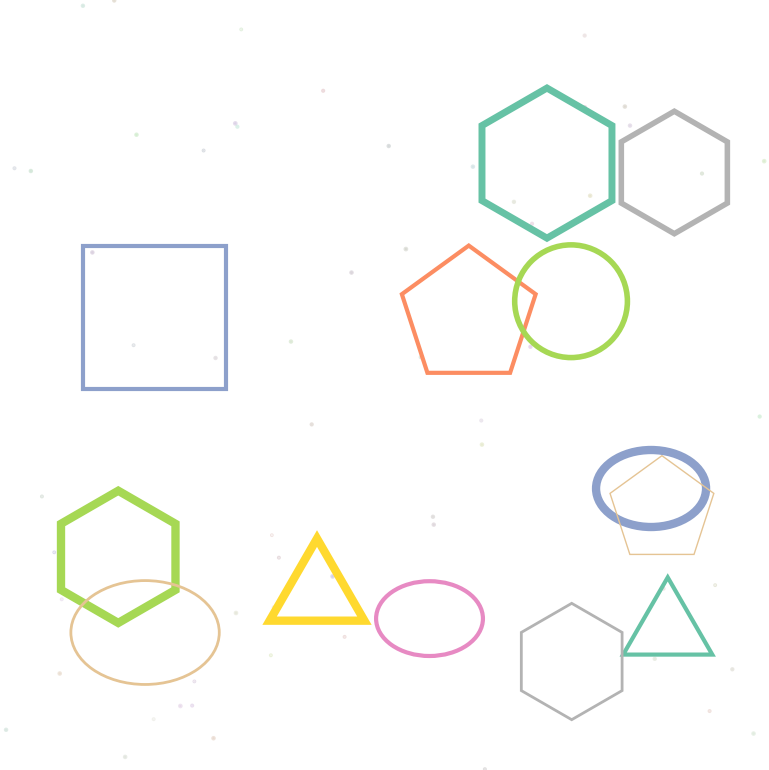[{"shape": "triangle", "thickness": 1.5, "radius": 0.33, "center": [0.867, 0.183]}, {"shape": "hexagon", "thickness": 2.5, "radius": 0.49, "center": [0.71, 0.788]}, {"shape": "pentagon", "thickness": 1.5, "radius": 0.46, "center": [0.609, 0.59]}, {"shape": "square", "thickness": 1.5, "radius": 0.46, "center": [0.2, 0.588]}, {"shape": "oval", "thickness": 3, "radius": 0.36, "center": [0.846, 0.366]}, {"shape": "oval", "thickness": 1.5, "radius": 0.35, "center": [0.558, 0.197]}, {"shape": "hexagon", "thickness": 3, "radius": 0.43, "center": [0.154, 0.277]}, {"shape": "circle", "thickness": 2, "radius": 0.37, "center": [0.742, 0.609]}, {"shape": "triangle", "thickness": 3, "radius": 0.36, "center": [0.412, 0.229]}, {"shape": "oval", "thickness": 1, "radius": 0.48, "center": [0.188, 0.179]}, {"shape": "pentagon", "thickness": 0.5, "radius": 0.35, "center": [0.86, 0.337]}, {"shape": "hexagon", "thickness": 2, "radius": 0.4, "center": [0.876, 0.776]}, {"shape": "hexagon", "thickness": 1, "radius": 0.38, "center": [0.742, 0.141]}]